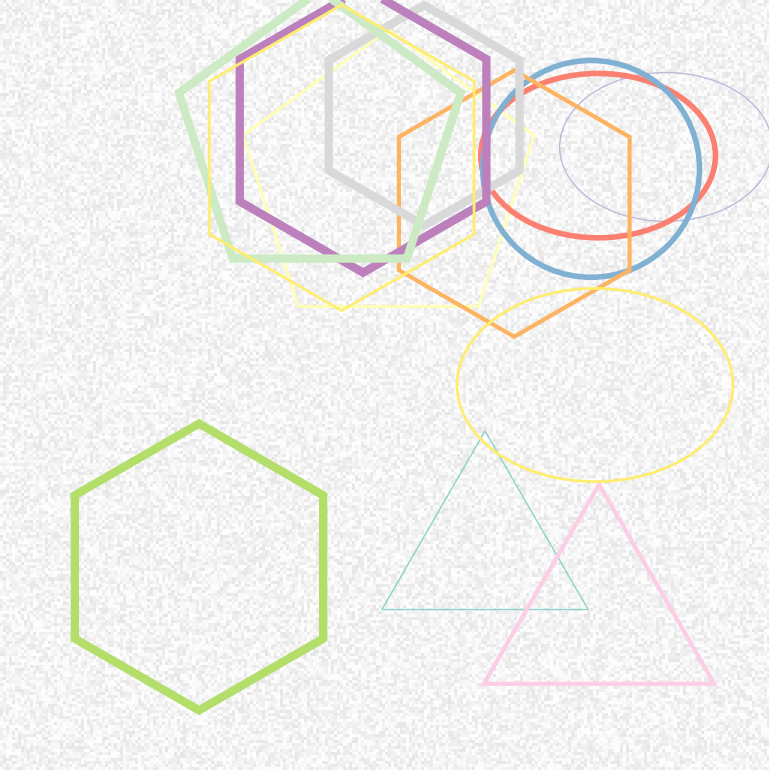[{"shape": "triangle", "thickness": 0.5, "radius": 0.77, "center": [0.63, 0.286]}, {"shape": "pentagon", "thickness": 1, "radius": 0.99, "center": [0.505, 0.763]}, {"shape": "oval", "thickness": 0.5, "radius": 0.69, "center": [0.865, 0.809]}, {"shape": "oval", "thickness": 2, "radius": 0.76, "center": [0.777, 0.798]}, {"shape": "circle", "thickness": 2, "radius": 0.7, "center": [0.768, 0.781]}, {"shape": "hexagon", "thickness": 1.5, "radius": 0.86, "center": [0.668, 0.736]}, {"shape": "hexagon", "thickness": 3, "radius": 0.93, "center": [0.258, 0.264]}, {"shape": "triangle", "thickness": 1.5, "radius": 0.86, "center": [0.778, 0.198]}, {"shape": "hexagon", "thickness": 3, "radius": 0.72, "center": [0.551, 0.85]}, {"shape": "hexagon", "thickness": 3, "radius": 0.92, "center": [0.472, 0.831]}, {"shape": "pentagon", "thickness": 3, "radius": 0.96, "center": [0.415, 0.82]}, {"shape": "hexagon", "thickness": 1, "radius": 0.99, "center": [0.444, 0.795]}, {"shape": "oval", "thickness": 1, "radius": 0.9, "center": [0.773, 0.5]}]